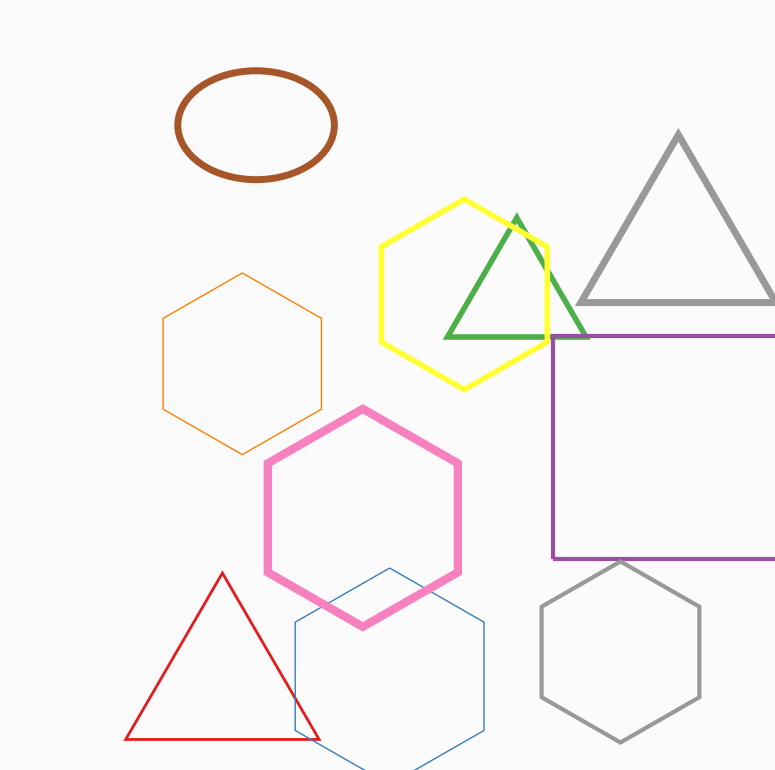[{"shape": "triangle", "thickness": 1, "radius": 0.72, "center": [0.287, 0.112]}, {"shape": "hexagon", "thickness": 0.5, "radius": 0.7, "center": [0.503, 0.122]}, {"shape": "triangle", "thickness": 2, "radius": 0.52, "center": [0.667, 0.614]}, {"shape": "square", "thickness": 1.5, "radius": 0.72, "center": [0.858, 0.419]}, {"shape": "hexagon", "thickness": 0.5, "radius": 0.59, "center": [0.313, 0.528]}, {"shape": "hexagon", "thickness": 2, "radius": 0.62, "center": [0.599, 0.618]}, {"shape": "oval", "thickness": 2.5, "radius": 0.51, "center": [0.33, 0.837]}, {"shape": "hexagon", "thickness": 3, "radius": 0.71, "center": [0.468, 0.327]}, {"shape": "hexagon", "thickness": 1.5, "radius": 0.59, "center": [0.801, 0.153]}, {"shape": "triangle", "thickness": 2.5, "radius": 0.73, "center": [0.875, 0.68]}]